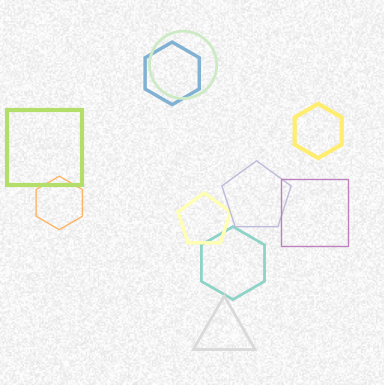[{"shape": "hexagon", "thickness": 2, "radius": 0.47, "center": [0.605, 0.317]}, {"shape": "pentagon", "thickness": 2.5, "radius": 0.36, "center": [0.53, 0.427]}, {"shape": "pentagon", "thickness": 1, "radius": 0.47, "center": [0.666, 0.488]}, {"shape": "hexagon", "thickness": 2.5, "radius": 0.41, "center": [0.447, 0.809]}, {"shape": "hexagon", "thickness": 1, "radius": 0.35, "center": [0.154, 0.473]}, {"shape": "square", "thickness": 3, "radius": 0.49, "center": [0.116, 0.618]}, {"shape": "triangle", "thickness": 2, "radius": 0.46, "center": [0.582, 0.138]}, {"shape": "square", "thickness": 1, "radius": 0.43, "center": [0.816, 0.449]}, {"shape": "circle", "thickness": 2, "radius": 0.44, "center": [0.476, 0.832]}, {"shape": "hexagon", "thickness": 3, "radius": 0.35, "center": [0.826, 0.66]}]